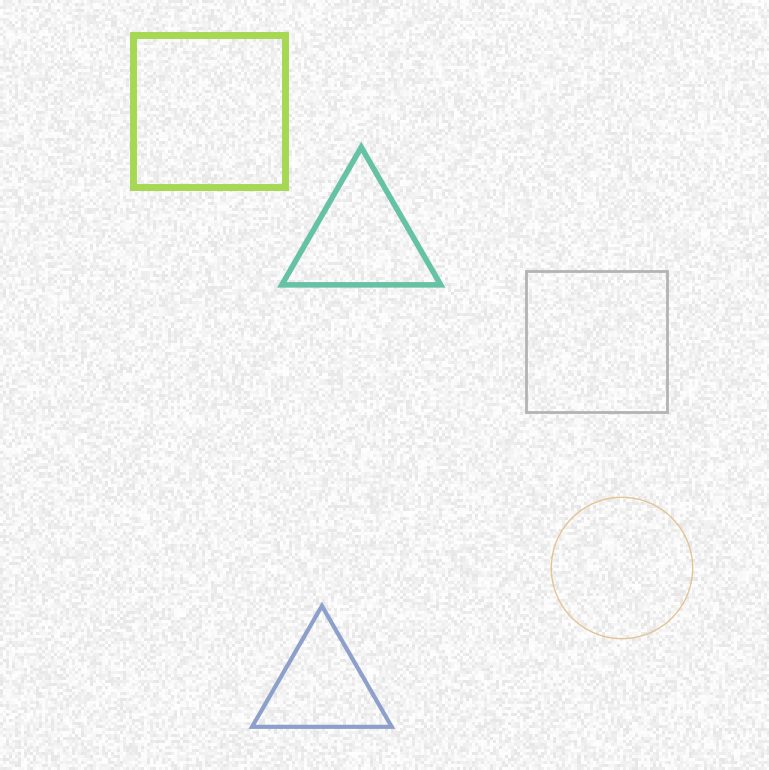[{"shape": "triangle", "thickness": 2, "radius": 0.6, "center": [0.469, 0.69]}, {"shape": "triangle", "thickness": 1.5, "radius": 0.52, "center": [0.418, 0.108]}, {"shape": "square", "thickness": 2.5, "radius": 0.49, "center": [0.271, 0.856]}, {"shape": "circle", "thickness": 0.5, "radius": 0.46, "center": [0.808, 0.262]}, {"shape": "square", "thickness": 1, "radius": 0.46, "center": [0.774, 0.557]}]